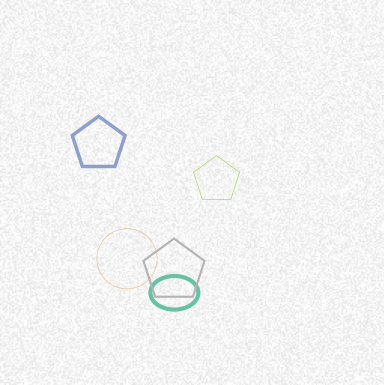[{"shape": "oval", "thickness": 3, "radius": 0.31, "center": [0.453, 0.24]}, {"shape": "pentagon", "thickness": 2.5, "radius": 0.36, "center": [0.256, 0.626]}, {"shape": "pentagon", "thickness": 0.5, "radius": 0.31, "center": [0.563, 0.533]}, {"shape": "circle", "thickness": 0.5, "radius": 0.39, "center": [0.33, 0.328]}, {"shape": "pentagon", "thickness": 1.5, "radius": 0.42, "center": [0.452, 0.297]}]